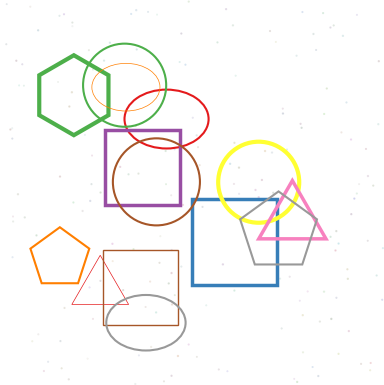[{"shape": "oval", "thickness": 1.5, "radius": 0.55, "center": [0.433, 0.691]}, {"shape": "triangle", "thickness": 0.5, "radius": 0.43, "center": [0.26, 0.252]}, {"shape": "square", "thickness": 2.5, "radius": 0.56, "center": [0.609, 0.371]}, {"shape": "hexagon", "thickness": 3, "radius": 0.52, "center": [0.192, 0.753]}, {"shape": "circle", "thickness": 1.5, "radius": 0.54, "center": [0.324, 0.779]}, {"shape": "square", "thickness": 2.5, "radius": 0.49, "center": [0.37, 0.566]}, {"shape": "pentagon", "thickness": 1.5, "radius": 0.4, "center": [0.155, 0.329]}, {"shape": "oval", "thickness": 0.5, "radius": 0.44, "center": [0.327, 0.774]}, {"shape": "circle", "thickness": 3, "radius": 0.53, "center": [0.672, 0.527]}, {"shape": "circle", "thickness": 1.5, "radius": 0.57, "center": [0.406, 0.528]}, {"shape": "square", "thickness": 1, "radius": 0.48, "center": [0.365, 0.253]}, {"shape": "triangle", "thickness": 2.5, "radius": 0.5, "center": [0.759, 0.43]}, {"shape": "pentagon", "thickness": 1.5, "radius": 0.52, "center": [0.724, 0.398]}, {"shape": "oval", "thickness": 1.5, "radius": 0.52, "center": [0.379, 0.162]}]